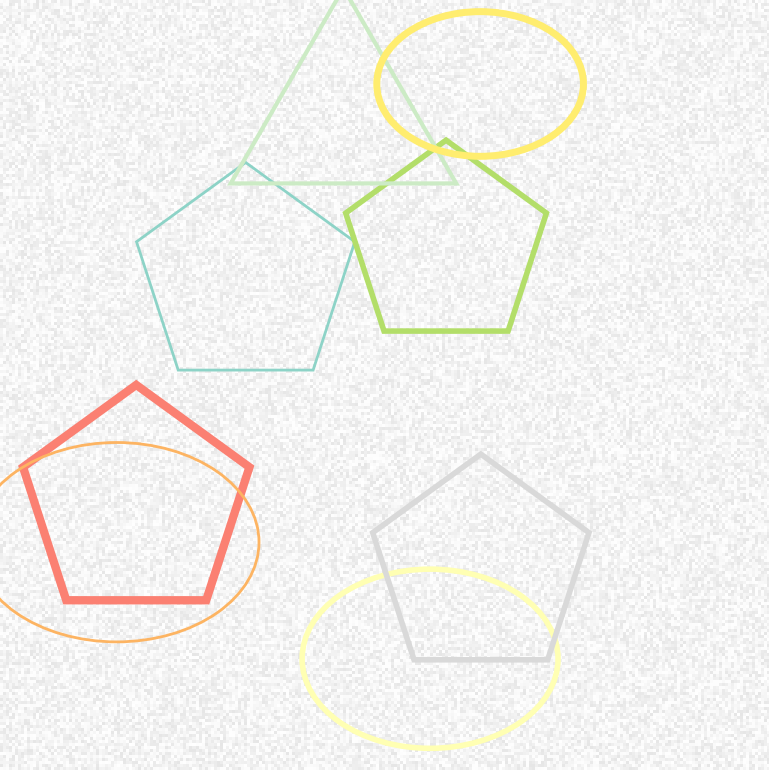[{"shape": "pentagon", "thickness": 1, "radius": 0.75, "center": [0.319, 0.64]}, {"shape": "oval", "thickness": 2, "radius": 0.83, "center": [0.559, 0.144]}, {"shape": "pentagon", "thickness": 3, "radius": 0.77, "center": [0.177, 0.346]}, {"shape": "oval", "thickness": 1, "radius": 0.92, "center": [0.151, 0.296]}, {"shape": "pentagon", "thickness": 2, "radius": 0.69, "center": [0.579, 0.681]}, {"shape": "pentagon", "thickness": 2, "radius": 0.74, "center": [0.624, 0.263]}, {"shape": "triangle", "thickness": 1.5, "radius": 0.85, "center": [0.446, 0.846]}, {"shape": "oval", "thickness": 2.5, "radius": 0.67, "center": [0.624, 0.891]}]